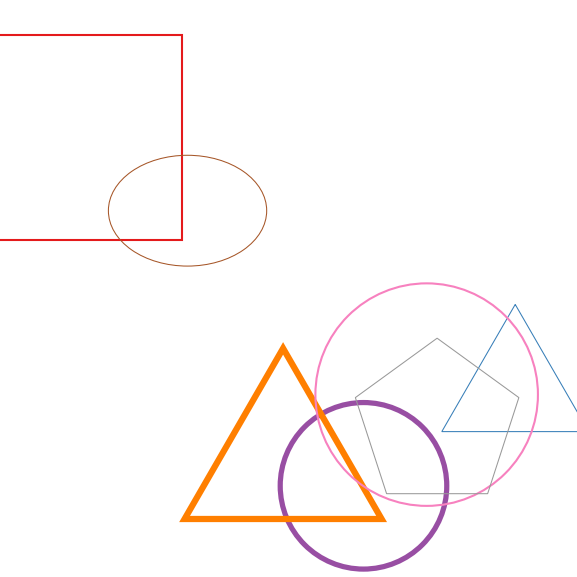[{"shape": "square", "thickness": 1, "radius": 0.89, "center": [0.137, 0.761]}, {"shape": "triangle", "thickness": 0.5, "radius": 0.73, "center": [0.892, 0.325]}, {"shape": "circle", "thickness": 2.5, "radius": 0.72, "center": [0.629, 0.158]}, {"shape": "triangle", "thickness": 3, "radius": 0.98, "center": [0.49, 0.199]}, {"shape": "oval", "thickness": 0.5, "radius": 0.69, "center": [0.325, 0.634]}, {"shape": "circle", "thickness": 1, "radius": 0.96, "center": [0.739, 0.316]}, {"shape": "pentagon", "thickness": 0.5, "radius": 0.74, "center": [0.757, 0.265]}]